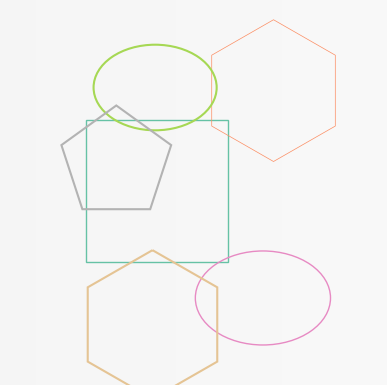[{"shape": "square", "thickness": 1, "radius": 0.92, "center": [0.405, 0.504]}, {"shape": "hexagon", "thickness": 0.5, "radius": 0.92, "center": [0.706, 0.765]}, {"shape": "oval", "thickness": 1, "radius": 0.87, "center": [0.679, 0.226]}, {"shape": "oval", "thickness": 1.5, "radius": 0.79, "center": [0.4, 0.773]}, {"shape": "hexagon", "thickness": 1.5, "radius": 0.96, "center": [0.394, 0.157]}, {"shape": "pentagon", "thickness": 1.5, "radius": 0.74, "center": [0.3, 0.577]}]